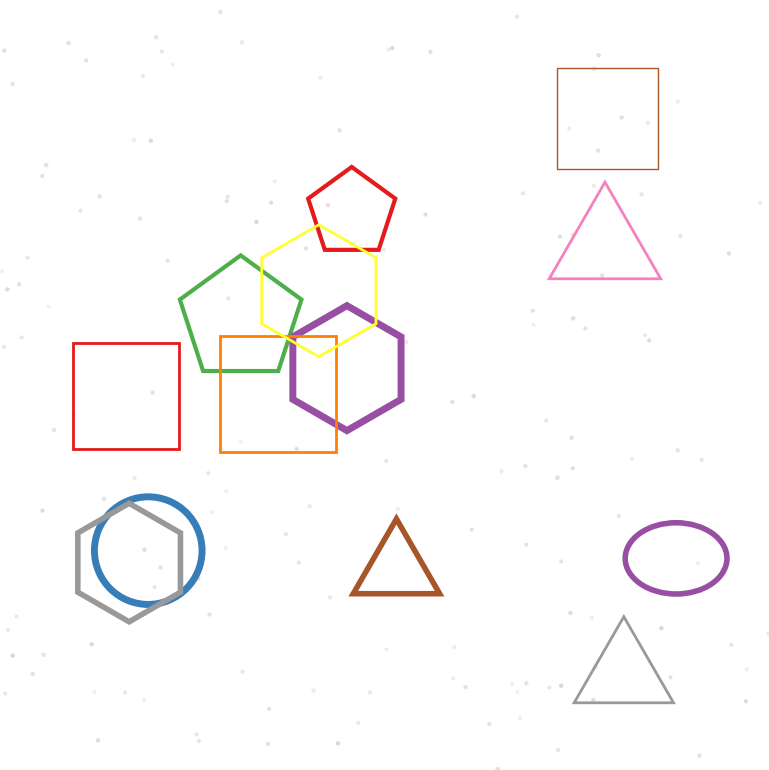[{"shape": "pentagon", "thickness": 1.5, "radius": 0.3, "center": [0.457, 0.724]}, {"shape": "square", "thickness": 1, "radius": 0.34, "center": [0.164, 0.486]}, {"shape": "circle", "thickness": 2.5, "radius": 0.35, "center": [0.193, 0.285]}, {"shape": "pentagon", "thickness": 1.5, "radius": 0.42, "center": [0.313, 0.585]}, {"shape": "hexagon", "thickness": 2.5, "radius": 0.41, "center": [0.451, 0.522]}, {"shape": "oval", "thickness": 2, "radius": 0.33, "center": [0.878, 0.275]}, {"shape": "square", "thickness": 1, "radius": 0.37, "center": [0.361, 0.488]}, {"shape": "hexagon", "thickness": 1, "radius": 0.43, "center": [0.414, 0.622]}, {"shape": "triangle", "thickness": 2, "radius": 0.32, "center": [0.515, 0.261]}, {"shape": "square", "thickness": 0.5, "radius": 0.33, "center": [0.789, 0.846]}, {"shape": "triangle", "thickness": 1, "radius": 0.42, "center": [0.786, 0.68]}, {"shape": "hexagon", "thickness": 2, "radius": 0.38, "center": [0.168, 0.269]}, {"shape": "triangle", "thickness": 1, "radius": 0.37, "center": [0.81, 0.125]}]